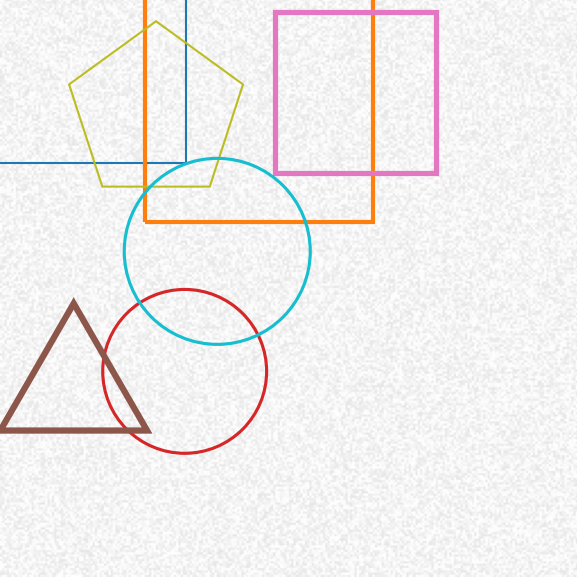[{"shape": "square", "thickness": 1, "radius": 0.84, "center": [0.153, 0.884]}, {"shape": "square", "thickness": 2, "radius": 0.98, "center": [0.449, 0.812]}, {"shape": "circle", "thickness": 1.5, "radius": 0.71, "center": [0.32, 0.356]}, {"shape": "triangle", "thickness": 3, "radius": 0.73, "center": [0.128, 0.327]}, {"shape": "square", "thickness": 2.5, "radius": 0.7, "center": [0.615, 0.839]}, {"shape": "pentagon", "thickness": 1, "radius": 0.79, "center": [0.27, 0.804]}, {"shape": "circle", "thickness": 1.5, "radius": 0.81, "center": [0.376, 0.564]}]